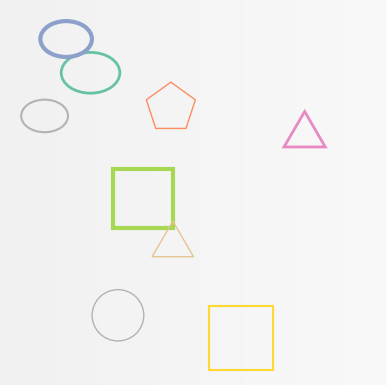[{"shape": "oval", "thickness": 2, "radius": 0.38, "center": [0.234, 0.811]}, {"shape": "pentagon", "thickness": 1, "radius": 0.33, "center": [0.441, 0.72]}, {"shape": "oval", "thickness": 3, "radius": 0.33, "center": [0.171, 0.899]}, {"shape": "triangle", "thickness": 2, "radius": 0.31, "center": [0.786, 0.649]}, {"shape": "square", "thickness": 3, "radius": 0.38, "center": [0.369, 0.484]}, {"shape": "square", "thickness": 1.5, "radius": 0.41, "center": [0.622, 0.122]}, {"shape": "triangle", "thickness": 1, "radius": 0.31, "center": [0.446, 0.364]}, {"shape": "oval", "thickness": 1.5, "radius": 0.3, "center": [0.115, 0.699]}, {"shape": "circle", "thickness": 1, "radius": 0.33, "center": [0.304, 0.181]}]